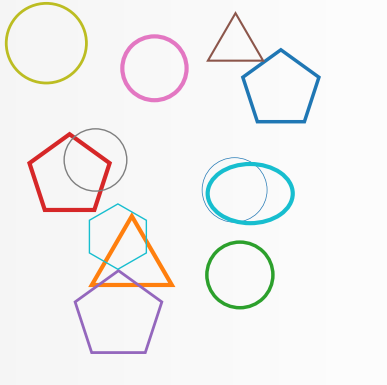[{"shape": "pentagon", "thickness": 2.5, "radius": 0.52, "center": [0.725, 0.767]}, {"shape": "circle", "thickness": 0.5, "radius": 0.42, "center": [0.605, 0.507]}, {"shape": "triangle", "thickness": 3, "radius": 0.6, "center": [0.34, 0.319]}, {"shape": "circle", "thickness": 2.5, "radius": 0.43, "center": [0.619, 0.286]}, {"shape": "pentagon", "thickness": 3, "radius": 0.54, "center": [0.179, 0.543]}, {"shape": "pentagon", "thickness": 2, "radius": 0.59, "center": [0.306, 0.179]}, {"shape": "triangle", "thickness": 1.5, "radius": 0.41, "center": [0.608, 0.884]}, {"shape": "circle", "thickness": 3, "radius": 0.41, "center": [0.399, 0.823]}, {"shape": "circle", "thickness": 1, "radius": 0.4, "center": [0.246, 0.585]}, {"shape": "circle", "thickness": 2, "radius": 0.52, "center": [0.12, 0.888]}, {"shape": "hexagon", "thickness": 1, "radius": 0.42, "center": [0.304, 0.385]}, {"shape": "oval", "thickness": 3, "radius": 0.55, "center": [0.646, 0.497]}]